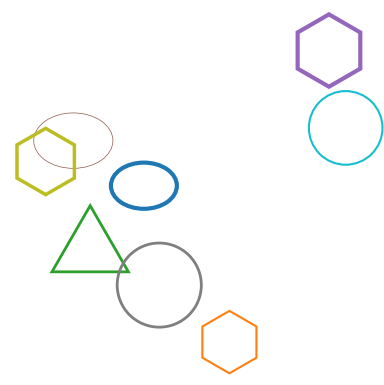[{"shape": "oval", "thickness": 3, "radius": 0.43, "center": [0.374, 0.518]}, {"shape": "hexagon", "thickness": 1.5, "radius": 0.41, "center": [0.596, 0.111]}, {"shape": "triangle", "thickness": 2, "radius": 0.57, "center": [0.234, 0.351]}, {"shape": "hexagon", "thickness": 3, "radius": 0.47, "center": [0.854, 0.869]}, {"shape": "oval", "thickness": 0.5, "radius": 0.51, "center": [0.19, 0.635]}, {"shape": "circle", "thickness": 2, "radius": 0.55, "center": [0.414, 0.259]}, {"shape": "hexagon", "thickness": 2.5, "radius": 0.43, "center": [0.119, 0.581]}, {"shape": "circle", "thickness": 1.5, "radius": 0.48, "center": [0.898, 0.668]}]